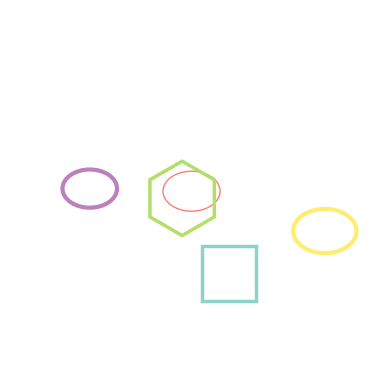[{"shape": "square", "thickness": 2.5, "radius": 0.35, "center": [0.594, 0.29]}, {"shape": "oval", "thickness": 1, "radius": 0.37, "center": [0.497, 0.503]}, {"shape": "hexagon", "thickness": 2.5, "radius": 0.48, "center": [0.473, 0.485]}, {"shape": "oval", "thickness": 3, "radius": 0.35, "center": [0.233, 0.51]}, {"shape": "oval", "thickness": 3, "radius": 0.41, "center": [0.844, 0.4]}]